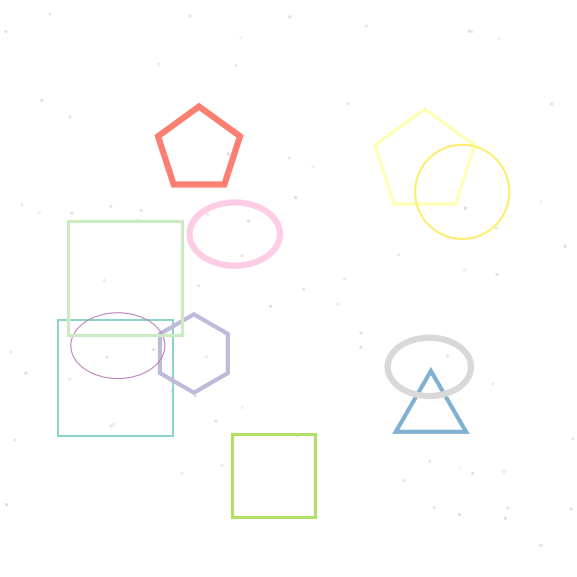[{"shape": "square", "thickness": 1, "radius": 0.5, "center": [0.199, 0.345]}, {"shape": "pentagon", "thickness": 1.5, "radius": 0.45, "center": [0.735, 0.719]}, {"shape": "hexagon", "thickness": 2, "radius": 0.34, "center": [0.336, 0.387]}, {"shape": "pentagon", "thickness": 3, "radius": 0.37, "center": [0.345, 0.74]}, {"shape": "triangle", "thickness": 2, "radius": 0.35, "center": [0.746, 0.287]}, {"shape": "square", "thickness": 1.5, "radius": 0.36, "center": [0.474, 0.176]}, {"shape": "oval", "thickness": 3, "radius": 0.39, "center": [0.407, 0.594]}, {"shape": "oval", "thickness": 3, "radius": 0.36, "center": [0.743, 0.364]}, {"shape": "oval", "thickness": 0.5, "radius": 0.41, "center": [0.204, 0.401]}, {"shape": "square", "thickness": 1.5, "radius": 0.5, "center": [0.217, 0.518]}, {"shape": "circle", "thickness": 1, "radius": 0.41, "center": [0.8, 0.667]}]